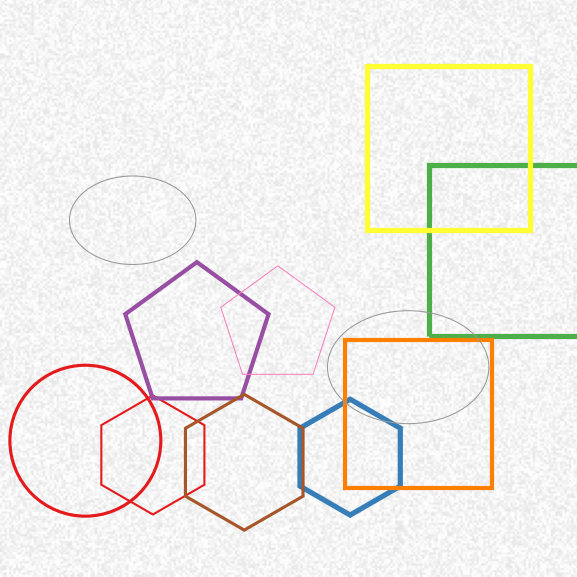[{"shape": "hexagon", "thickness": 1, "radius": 0.52, "center": [0.265, 0.211]}, {"shape": "circle", "thickness": 1.5, "radius": 0.65, "center": [0.148, 0.236]}, {"shape": "hexagon", "thickness": 2.5, "radius": 0.5, "center": [0.606, 0.208]}, {"shape": "square", "thickness": 2.5, "radius": 0.74, "center": [0.891, 0.565]}, {"shape": "pentagon", "thickness": 2, "radius": 0.65, "center": [0.341, 0.415]}, {"shape": "square", "thickness": 2, "radius": 0.64, "center": [0.724, 0.282]}, {"shape": "square", "thickness": 2.5, "radius": 0.71, "center": [0.776, 0.743]}, {"shape": "hexagon", "thickness": 1.5, "radius": 0.59, "center": [0.423, 0.199]}, {"shape": "pentagon", "thickness": 0.5, "radius": 0.52, "center": [0.481, 0.435]}, {"shape": "oval", "thickness": 0.5, "radius": 0.55, "center": [0.23, 0.618]}, {"shape": "oval", "thickness": 0.5, "radius": 0.7, "center": [0.707, 0.363]}]